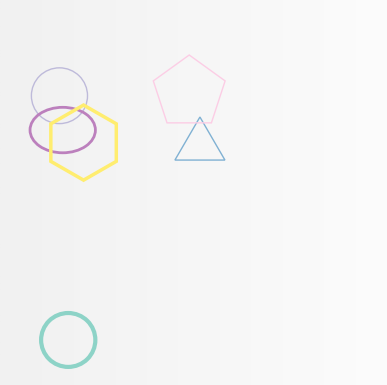[{"shape": "circle", "thickness": 3, "radius": 0.35, "center": [0.176, 0.117]}, {"shape": "circle", "thickness": 1, "radius": 0.36, "center": [0.153, 0.751]}, {"shape": "triangle", "thickness": 1, "radius": 0.37, "center": [0.516, 0.622]}, {"shape": "pentagon", "thickness": 1, "radius": 0.49, "center": [0.488, 0.76]}, {"shape": "oval", "thickness": 2, "radius": 0.42, "center": [0.162, 0.662]}, {"shape": "hexagon", "thickness": 2.5, "radius": 0.49, "center": [0.216, 0.63]}]